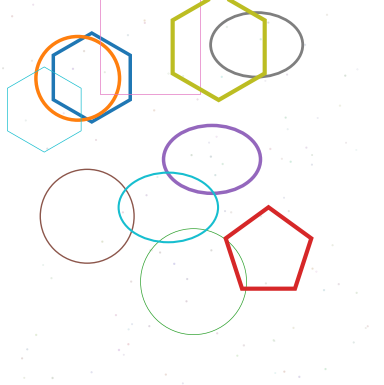[{"shape": "hexagon", "thickness": 2.5, "radius": 0.58, "center": [0.238, 0.799]}, {"shape": "circle", "thickness": 2.5, "radius": 0.54, "center": [0.202, 0.797]}, {"shape": "circle", "thickness": 0.5, "radius": 0.69, "center": [0.503, 0.268]}, {"shape": "pentagon", "thickness": 3, "radius": 0.58, "center": [0.697, 0.345]}, {"shape": "oval", "thickness": 2.5, "radius": 0.63, "center": [0.551, 0.586]}, {"shape": "circle", "thickness": 1, "radius": 0.61, "center": [0.226, 0.438]}, {"shape": "square", "thickness": 0.5, "radius": 0.65, "center": [0.389, 0.885]}, {"shape": "oval", "thickness": 2, "radius": 0.6, "center": [0.667, 0.884]}, {"shape": "hexagon", "thickness": 3, "radius": 0.69, "center": [0.568, 0.878]}, {"shape": "hexagon", "thickness": 0.5, "radius": 0.55, "center": [0.115, 0.716]}, {"shape": "oval", "thickness": 1.5, "radius": 0.65, "center": [0.437, 0.461]}]